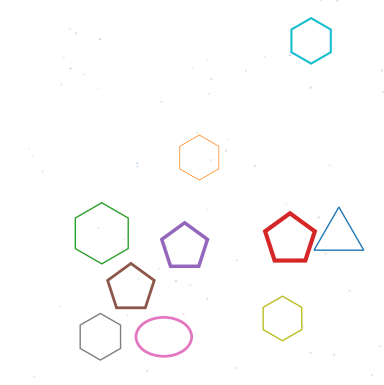[{"shape": "triangle", "thickness": 1, "radius": 0.37, "center": [0.88, 0.388]}, {"shape": "hexagon", "thickness": 0.5, "radius": 0.29, "center": [0.518, 0.591]}, {"shape": "hexagon", "thickness": 1, "radius": 0.4, "center": [0.264, 0.394]}, {"shape": "pentagon", "thickness": 3, "radius": 0.34, "center": [0.753, 0.378]}, {"shape": "pentagon", "thickness": 2.5, "radius": 0.31, "center": [0.48, 0.359]}, {"shape": "pentagon", "thickness": 2, "radius": 0.32, "center": [0.34, 0.252]}, {"shape": "oval", "thickness": 2, "radius": 0.36, "center": [0.425, 0.125]}, {"shape": "hexagon", "thickness": 1, "radius": 0.3, "center": [0.261, 0.125]}, {"shape": "hexagon", "thickness": 1, "radius": 0.29, "center": [0.734, 0.173]}, {"shape": "hexagon", "thickness": 1.5, "radius": 0.3, "center": [0.808, 0.894]}]